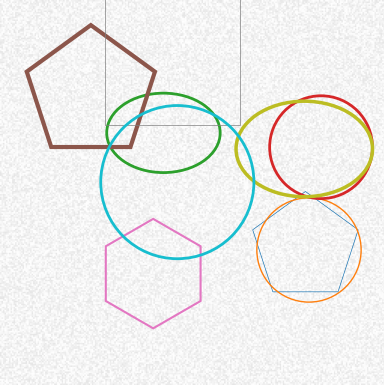[{"shape": "pentagon", "thickness": 0.5, "radius": 0.72, "center": [0.793, 0.359]}, {"shape": "circle", "thickness": 1, "radius": 0.68, "center": [0.803, 0.351]}, {"shape": "oval", "thickness": 2, "radius": 0.74, "center": [0.425, 0.655]}, {"shape": "circle", "thickness": 2, "radius": 0.67, "center": [0.834, 0.618]}, {"shape": "pentagon", "thickness": 3, "radius": 0.88, "center": [0.236, 0.76]}, {"shape": "hexagon", "thickness": 1.5, "radius": 0.71, "center": [0.398, 0.289]}, {"shape": "square", "thickness": 0.5, "radius": 0.88, "center": [0.447, 0.85]}, {"shape": "oval", "thickness": 2.5, "radius": 0.89, "center": [0.79, 0.613]}, {"shape": "circle", "thickness": 2, "radius": 0.99, "center": [0.461, 0.527]}]